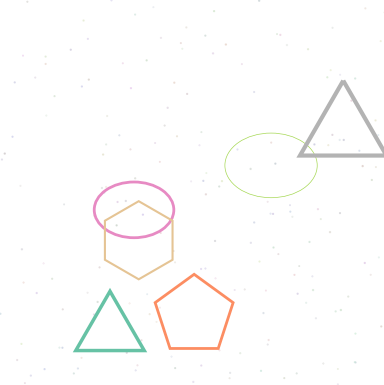[{"shape": "triangle", "thickness": 2.5, "radius": 0.51, "center": [0.286, 0.141]}, {"shape": "pentagon", "thickness": 2, "radius": 0.53, "center": [0.504, 0.181]}, {"shape": "oval", "thickness": 2, "radius": 0.52, "center": [0.348, 0.455]}, {"shape": "oval", "thickness": 0.5, "radius": 0.6, "center": [0.704, 0.57]}, {"shape": "hexagon", "thickness": 1.5, "radius": 0.51, "center": [0.36, 0.376]}, {"shape": "triangle", "thickness": 3, "radius": 0.65, "center": [0.892, 0.661]}]